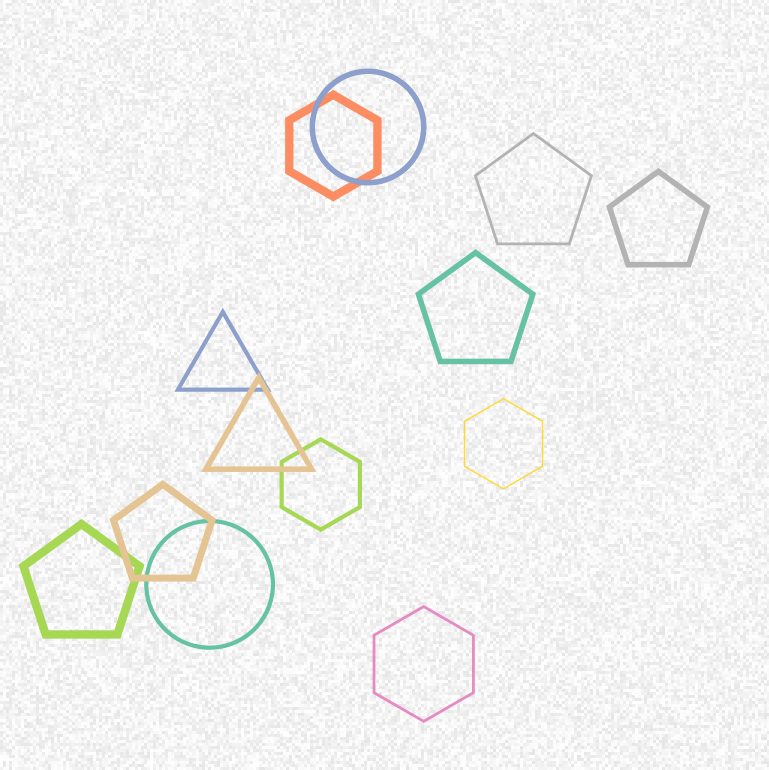[{"shape": "pentagon", "thickness": 2, "radius": 0.39, "center": [0.618, 0.594]}, {"shape": "circle", "thickness": 1.5, "radius": 0.41, "center": [0.272, 0.241]}, {"shape": "hexagon", "thickness": 3, "radius": 0.33, "center": [0.433, 0.811]}, {"shape": "circle", "thickness": 2, "radius": 0.36, "center": [0.478, 0.835]}, {"shape": "triangle", "thickness": 1.5, "radius": 0.34, "center": [0.289, 0.528]}, {"shape": "hexagon", "thickness": 1, "radius": 0.37, "center": [0.55, 0.138]}, {"shape": "hexagon", "thickness": 1.5, "radius": 0.29, "center": [0.417, 0.371]}, {"shape": "pentagon", "thickness": 3, "radius": 0.4, "center": [0.106, 0.24]}, {"shape": "hexagon", "thickness": 0.5, "radius": 0.29, "center": [0.654, 0.424]}, {"shape": "triangle", "thickness": 2, "radius": 0.4, "center": [0.336, 0.43]}, {"shape": "pentagon", "thickness": 2.5, "radius": 0.34, "center": [0.211, 0.304]}, {"shape": "pentagon", "thickness": 2, "radius": 0.33, "center": [0.855, 0.71]}, {"shape": "pentagon", "thickness": 1, "radius": 0.4, "center": [0.693, 0.747]}]